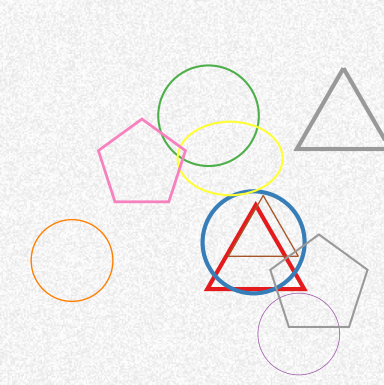[{"shape": "triangle", "thickness": 3, "radius": 0.73, "center": [0.664, 0.322]}, {"shape": "circle", "thickness": 3, "radius": 0.66, "center": [0.659, 0.371]}, {"shape": "circle", "thickness": 1.5, "radius": 0.65, "center": [0.542, 0.699]}, {"shape": "circle", "thickness": 0.5, "radius": 0.53, "center": [0.776, 0.132]}, {"shape": "circle", "thickness": 1, "radius": 0.53, "center": [0.187, 0.323]}, {"shape": "oval", "thickness": 1.5, "radius": 0.68, "center": [0.598, 0.588]}, {"shape": "triangle", "thickness": 1, "radius": 0.53, "center": [0.684, 0.387]}, {"shape": "pentagon", "thickness": 2, "radius": 0.59, "center": [0.369, 0.572]}, {"shape": "pentagon", "thickness": 1.5, "radius": 0.66, "center": [0.828, 0.258]}, {"shape": "triangle", "thickness": 3, "radius": 0.7, "center": [0.892, 0.683]}]